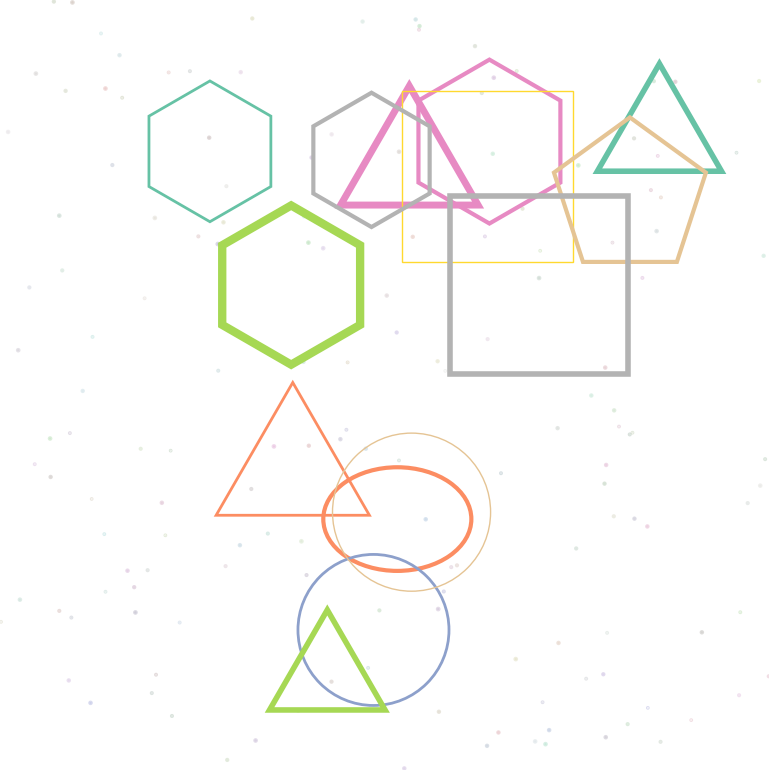[{"shape": "hexagon", "thickness": 1, "radius": 0.46, "center": [0.273, 0.803]}, {"shape": "triangle", "thickness": 2, "radius": 0.47, "center": [0.856, 0.824]}, {"shape": "triangle", "thickness": 1, "radius": 0.57, "center": [0.38, 0.388]}, {"shape": "oval", "thickness": 1.5, "radius": 0.48, "center": [0.516, 0.326]}, {"shape": "circle", "thickness": 1, "radius": 0.49, "center": [0.485, 0.182]}, {"shape": "triangle", "thickness": 2.5, "radius": 0.52, "center": [0.532, 0.785]}, {"shape": "hexagon", "thickness": 1.5, "radius": 0.53, "center": [0.636, 0.816]}, {"shape": "hexagon", "thickness": 3, "radius": 0.52, "center": [0.378, 0.63]}, {"shape": "triangle", "thickness": 2, "radius": 0.43, "center": [0.425, 0.121]}, {"shape": "square", "thickness": 0.5, "radius": 0.56, "center": [0.633, 0.771]}, {"shape": "pentagon", "thickness": 1.5, "radius": 0.52, "center": [0.818, 0.744]}, {"shape": "circle", "thickness": 0.5, "radius": 0.51, "center": [0.534, 0.335]}, {"shape": "hexagon", "thickness": 1.5, "radius": 0.44, "center": [0.482, 0.792]}, {"shape": "square", "thickness": 2, "radius": 0.58, "center": [0.7, 0.63]}]